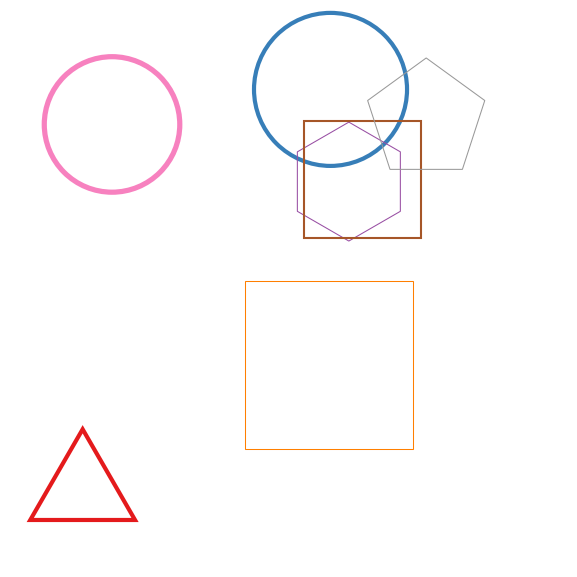[{"shape": "triangle", "thickness": 2, "radius": 0.52, "center": [0.143, 0.151]}, {"shape": "circle", "thickness": 2, "radius": 0.66, "center": [0.572, 0.844]}, {"shape": "hexagon", "thickness": 0.5, "radius": 0.51, "center": [0.604, 0.685]}, {"shape": "square", "thickness": 0.5, "radius": 0.73, "center": [0.57, 0.367]}, {"shape": "square", "thickness": 1, "radius": 0.51, "center": [0.628, 0.688]}, {"shape": "circle", "thickness": 2.5, "radius": 0.59, "center": [0.194, 0.784]}, {"shape": "pentagon", "thickness": 0.5, "radius": 0.53, "center": [0.738, 0.792]}]